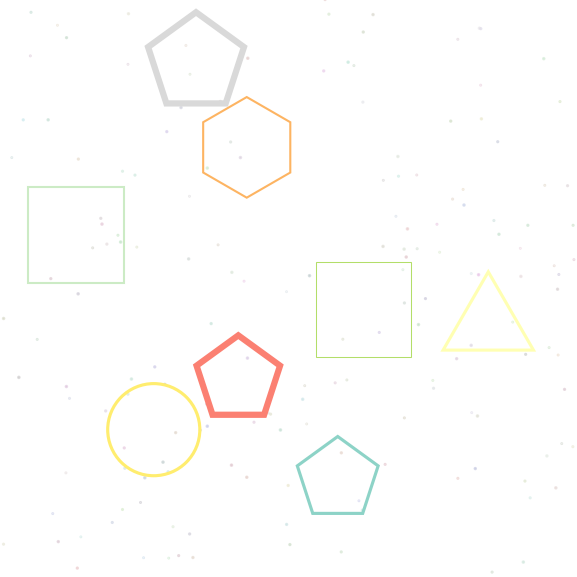[{"shape": "pentagon", "thickness": 1.5, "radius": 0.37, "center": [0.585, 0.17]}, {"shape": "triangle", "thickness": 1.5, "radius": 0.45, "center": [0.846, 0.438]}, {"shape": "pentagon", "thickness": 3, "radius": 0.38, "center": [0.413, 0.342]}, {"shape": "hexagon", "thickness": 1, "radius": 0.44, "center": [0.427, 0.744]}, {"shape": "square", "thickness": 0.5, "radius": 0.41, "center": [0.63, 0.463]}, {"shape": "pentagon", "thickness": 3, "radius": 0.44, "center": [0.339, 0.891]}, {"shape": "square", "thickness": 1, "radius": 0.41, "center": [0.132, 0.592]}, {"shape": "circle", "thickness": 1.5, "radius": 0.4, "center": [0.266, 0.255]}]